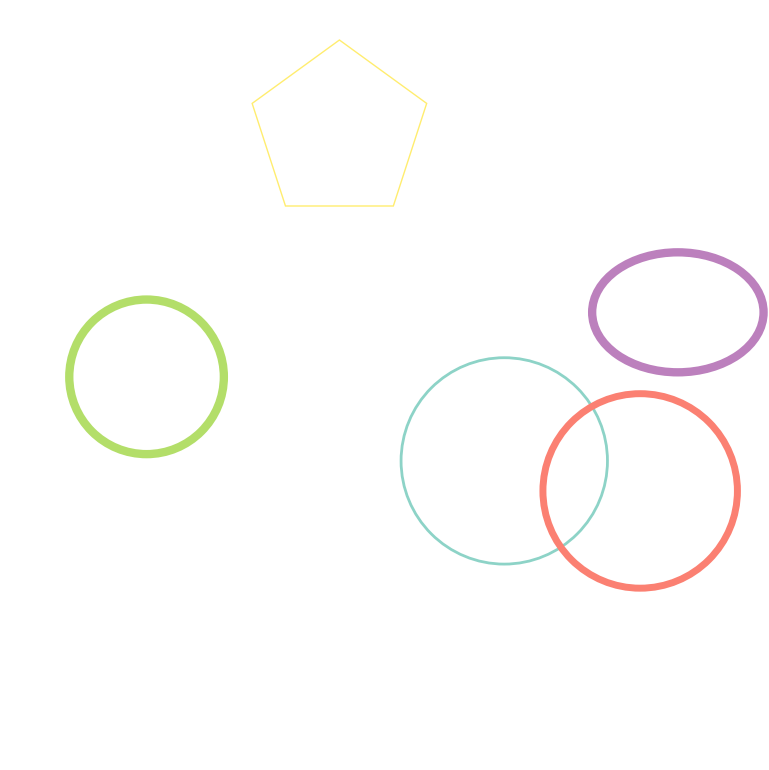[{"shape": "circle", "thickness": 1, "radius": 0.67, "center": [0.655, 0.401]}, {"shape": "circle", "thickness": 2.5, "radius": 0.63, "center": [0.831, 0.362]}, {"shape": "circle", "thickness": 3, "radius": 0.5, "center": [0.19, 0.511]}, {"shape": "oval", "thickness": 3, "radius": 0.56, "center": [0.88, 0.594]}, {"shape": "pentagon", "thickness": 0.5, "radius": 0.6, "center": [0.441, 0.829]}]